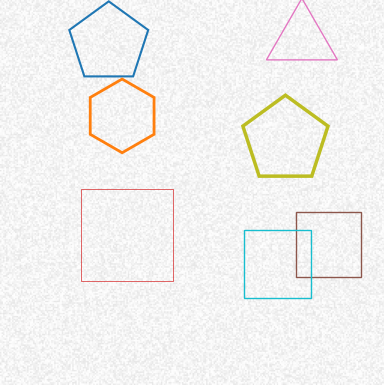[{"shape": "pentagon", "thickness": 1.5, "radius": 0.54, "center": [0.282, 0.889]}, {"shape": "hexagon", "thickness": 2, "radius": 0.48, "center": [0.317, 0.699]}, {"shape": "square", "thickness": 0.5, "radius": 0.59, "center": [0.33, 0.39]}, {"shape": "square", "thickness": 1, "radius": 0.42, "center": [0.854, 0.364]}, {"shape": "triangle", "thickness": 1, "radius": 0.53, "center": [0.784, 0.898]}, {"shape": "pentagon", "thickness": 2.5, "radius": 0.58, "center": [0.741, 0.636]}, {"shape": "square", "thickness": 1, "radius": 0.44, "center": [0.72, 0.315]}]